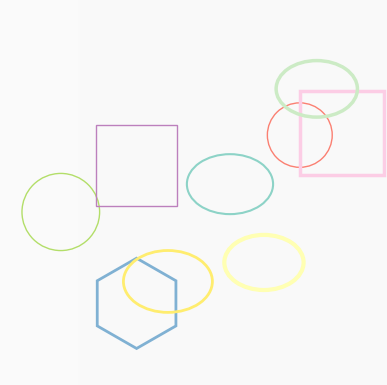[{"shape": "oval", "thickness": 1.5, "radius": 0.56, "center": [0.594, 0.522]}, {"shape": "oval", "thickness": 3, "radius": 0.51, "center": [0.681, 0.318]}, {"shape": "circle", "thickness": 1, "radius": 0.42, "center": [0.774, 0.649]}, {"shape": "hexagon", "thickness": 2, "radius": 0.59, "center": [0.352, 0.212]}, {"shape": "circle", "thickness": 1, "radius": 0.5, "center": [0.157, 0.449]}, {"shape": "square", "thickness": 2.5, "radius": 0.54, "center": [0.883, 0.654]}, {"shape": "square", "thickness": 1, "radius": 0.53, "center": [0.352, 0.571]}, {"shape": "oval", "thickness": 2.5, "radius": 0.52, "center": [0.817, 0.769]}, {"shape": "oval", "thickness": 2, "radius": 0.57, "center": [0.433, 0.269]}]